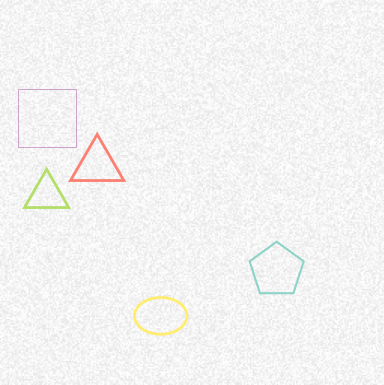[{"shape": "pentagon", "thickness": 1.5, "radius": 0.37, "center": [0.719, 0.298]}, {"shape": "triangle", "thickness": 2, "radius": 0.4, "center": [0.252, 0.571]}, {"shape": "triangle", "thickness": 2, "radius": 0.33, "center": [0.121, 0.494]}, {"shape": "square", "thickness": 0.5, "radius": 0.37, "center": [0.122, 0.694]}, {"shape": "oval", "thickness": 2, "radius": 0.34, "center": [0.417, 0.18]}]